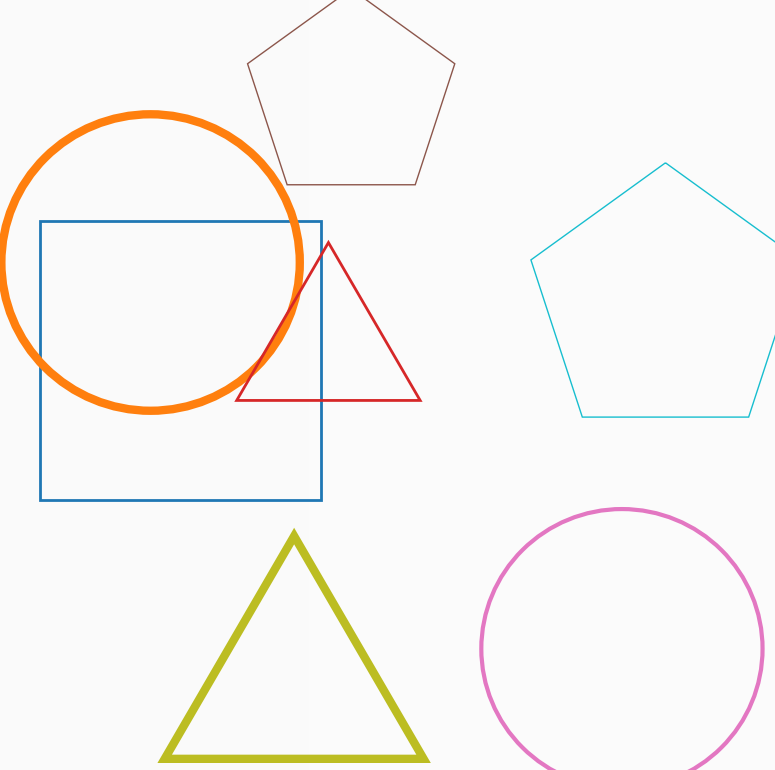[{"shape": "square", "thickness": 1, "radius": 0.91, "center": [0.233, 0.532]}, {"shape": "circle", "thickness": 3, "radius": 0.96, "center": [0.194, 0.659]}, {"shape": "triangle", "thickness": 1, "radius": 0.68, "center": [0.424, 0.548]}, {"shape": "pentagon", "thickness": 0.5, "radius": 0.7, "center": [0.453, 0.874]}, {"shape": "circle", "thickness": 1.5, "radius": 0.91, "center": [0.802, 0.157]}, {"shape": "triangle", "thickness": 3, "radius": 0.96, "center": [0.38, 0.111]}, {"shape": "pentagon", "thickness": 0.5, "radius": 0.91, "center": [0.859, 0.606]}]